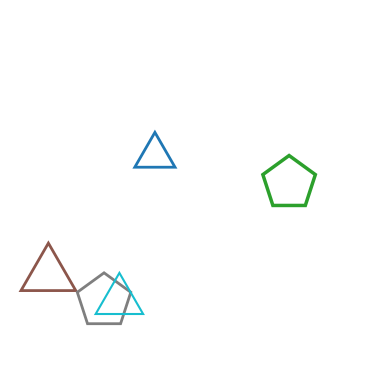[{"shape": "triangle", "thickness": 2, "radius": 0.3, "center": [0.402, 0.596]}, {"shape": "pentagon", "thickness": 2.5, "radius": 0.36, "center": [0.751, 0.524]}, {"shape": "triangle", "thickness": 2, "radius": 0.41, "center": [0.126, 0.286]}, {"shape": "pentagon", "thickness": 2, "radius": 0.37, "center": [0.27, 0.218]}, {"shape": "triangle", "thickness": 1.5, "radius": 0.36, "center": [0.31, 0.22]}]